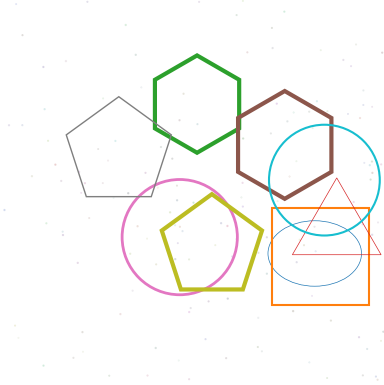[{"shape": "oval", "thickness": 0.5, "radius": 0.61, "center": [0.818, 0.342]}, {"shape": "square", "thickness": 1.5, "radius": 0.63, "center": [0.833, 0.333]}, {"shape": "hexagon", "thickness": 3, "radius": 0.63, "center": [0.512, 0.73]}, {"shape": "triangle", "thickness": 0.5, "radius": 0.67, "center": [0.875, 0.405]}, {"shape": "hexagon", "thickness": 3, "radius": 0.7, "center": [0.74, 0.624]}, {"shape": "circle", "thickness": 2, "radius": 0.75, "center": [0.467, 0.384]}, {"shape": "pentagon", "thickness": 1, "radius": 0.72, "center": [0.309, 0.605]}, {"shape": "pentagon", "thickness": 3, "radius": 0.68, "center": [0.55, 0.359]}, {"shape": "circle", "thickness": 1.5, "radius": 0.72, "center": [0.843, 0.532]}]